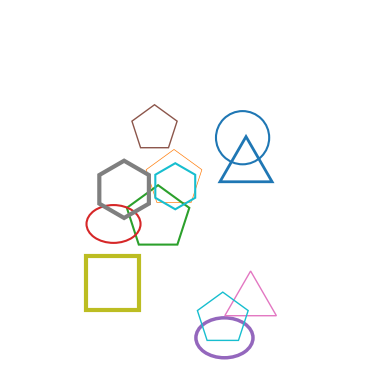[{"shape": "circle", "thickness": 1.5, "radius": 0.35, "center": [0.63, 0.642]}, {"shape": "triangle", "thickness": 2, "radius": 0.39, "center": [0.639, 0.567]}, {"shape": "pentagon", "thickness": 0.5, "radius": 0.38, "center": [0.452, 0.536]}, {"shape": "pentagon", "thickness": 1.5, "radius": 0.43, "center": [0.411, 0.434]}, {"shape": "oval", "thickness": 1.5, "radius": 0.35, "center": [0.295, 0.418]}, {"shape": "oval", "thickness": 2.5, "radius": 0.37, "center": [0.583, 0.123]}, {"shape": "pentagon", "thickness": 1, "radius": 0.31, "center": [0.401, 0.666]}, {"shape": "triangle", "thickness": 1, "radius": 0.39, "center": [0.651, 0.219]}, {"shape": "hexagon", "thickness": 3, "radius": 0.37, "center": [0.322, 0.508]}, {"shape": "square", "thickness": 3, "radius": 0.35, "center": [0.292, 0.264]}, {"shape": "pentagon", "thickness": 1, "radius": 0.35, "center": [0.579, 0.172]}, {"shape": "hexagon", "thickness": 1.5, "radius": 0.3, "center": [0.455, 0.516]}]